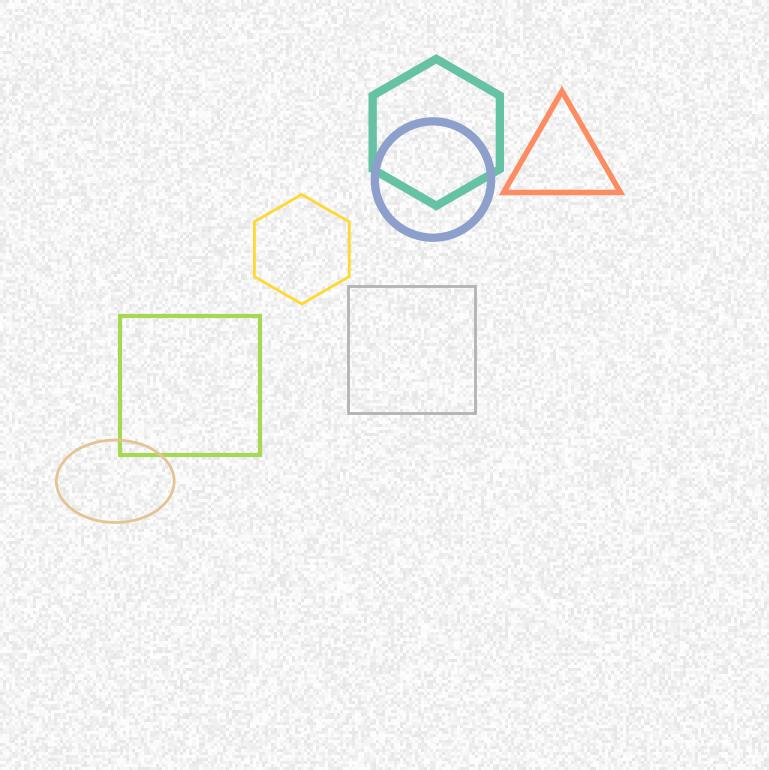[{"shape": "hexagon", "thickness": 3, "radius": 0.48, "center": [0.567, 0.828]}, {"shape": "triangle", "thickness": 2, "radius": 0.44, "center": [0.73, 0.794]}, {"shape": "circle", "thickness": 3, "radius": 0.38, "center": [0.562, 0.767]}, {"shape": "square", "thickness": 1.5, "radius": 0.45, "center": [0.247, 0.5]}, {"shape": "hexagon", "thickness": 1, "radius": 0.36, "center": [0.392, 0.676]}, {"shape": "oval", "thickness": 1, "radius": 0.38, "center": [0.15, 0.375]}, {"shape": "square", "thickness": 1, "radius": 0.41, "center": [0.535, 0.546]}]